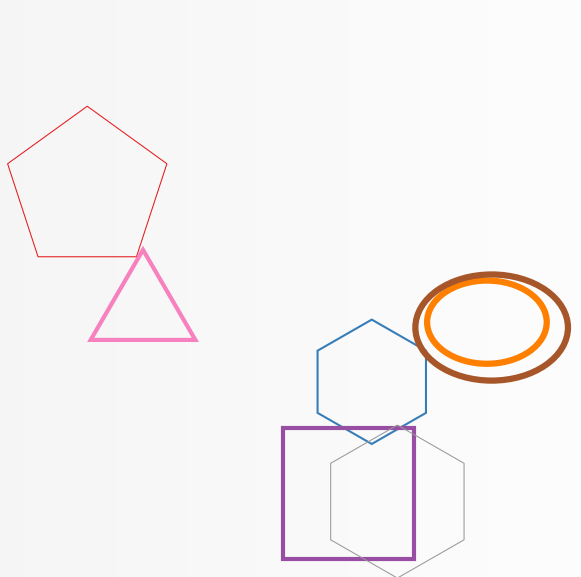[{"shape": "pentagon", "thickness": 0.5, "radius": 0.72, "center": [0.15, 0.671]}, {"shape": "hexagon", "thickness": 1, "radius": 0.54, "center": [0.64, 0.338]}, {"shape": "square", "thickness": 2, "radius": 0.56, "center": [0.6, 0.145]}, {"shape": "oval", "thickness": 3, "radius": 0.51, "center": [0.838, 0.441]}, {"shape": "oval", "thickness": 3, "radius": 0.66, "center": [0.846, 0.432]}, {"shape": "triangle", "thickness": 2, "radius": 0.52, "center": [0.246, 0.463]}, {"shape": "hexagon", "thickness": 0.5, "radius": 0.66, "center": [0.684, 0.131]}]